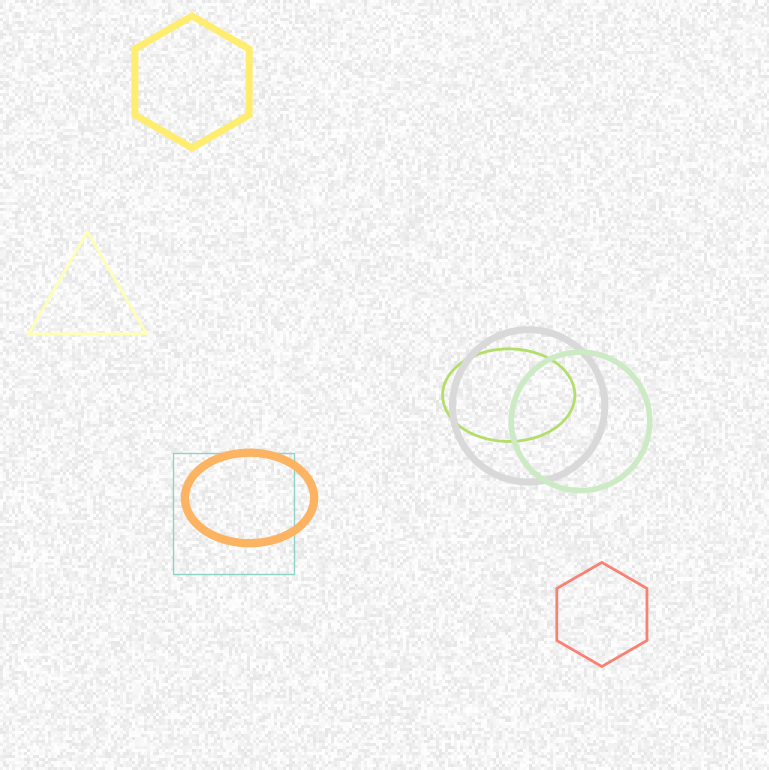[{"shape": "square", "thickness": 0.5, "radius": 0.39, "center": [0.303, 0.333]}, {"shape": "triangle", "thickness": 1, "radius": 0.44, "center": [0.114, 0.611]}, {"shape": "hexagon", "thickness": 1, "radius": 0.34, "center": [0.782, 0.202]}, {"shape": "oval", "thickness": 3, "radius": 0.42, "center": [0.324, 0.353]}, {"shape": "oval", "thickness": 1, "radius": 0.43, "center": [0.661, 0.487]}, {"shape": "circle", "thickness": 2.5, "radius": 0.49, "center": [0.687, 0.473]}, {"shape": "circle", "thickness": 2, "radius": 0.45, "center": [0.754, 0.453]}, {"shape": "hexagon", "thickness": 2.5, "radius": 0.43, "center": [0.249, 0.894]}]